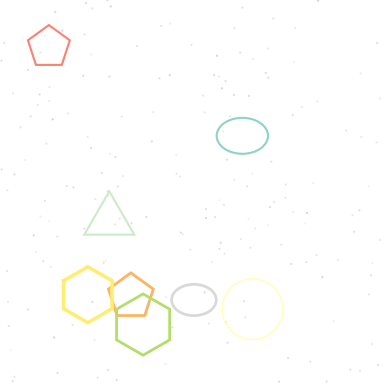[{"shape": "oval", "thickness": 1.5, "radius": 0.33, "center": [0.629, 0.647]}, {"shape": "circle", "thickness": 1, "radius": 0.39, "center": [0.656, 0.197]}, {"shape": "pentagon", "thickness": 1.5, "radius": 0.29, "center": [0.127, 0.878]}, {"shape": "pentagon", "thickness": 2, "radius": 0.31, "center": [0.34, 0.23]}, {"shape": "hexagon", "thickness": 2, "radius": 0.4, "center": [0.372, 0.157]}, {"shape": "oval", "thickness": 2, "radius": 0.29, "center": [0.504, 0.221]}, {"shape": "triangle", "thickness": 1.5, "radius": 0.37, "center": [0.284, 0.428]}, {"shape": "hexagon", "thickness": 2.5, "radius": 0.36, "center": [0.228, 0.234]}]